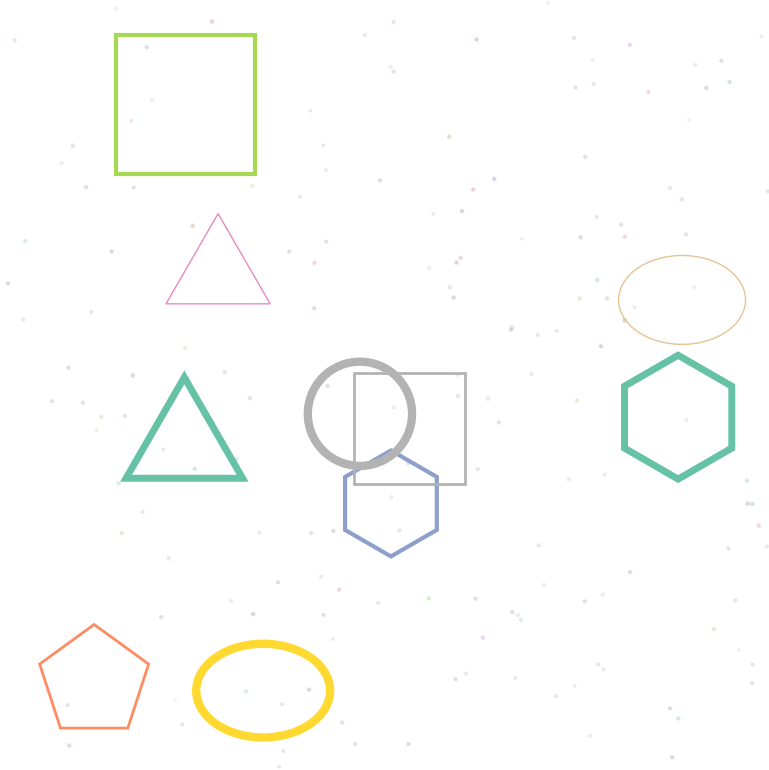[{"shape": "hexagon", "thickness": 2.5, "radius": 0.4, "center": [0.881, 0.458]}, {"shape": "triangle", "thickness": 2.5, "radius": 0.44, "center": [0.239, 0.423]}, {"shape": "pentagon", "thickness": 1, "radius": 0.37, "center": [0.122, 0.115]}, {"shape": "hexagon", "thickness": 1.5, "radius": 0.34, "center": [0.508, 0.346]}, {"shape": "triangle", "thickness": 0.5, "radius": 0.39, "center": [0.283, 0.644]}, {"shape": "square", "thickness": 1.5, "radius": 0.45, "center": [0.241, 0.864]}, {"shape": "oval", "thickness": 3, "radius": 0.43, "center": [0.342, 0.103]}, {"shape": "oval", "thickness": 0.5, "radius": 0.41, "center": [0.886, 0.61]}, {"shape": "circle", "thickness": 3, "radius": 0.34, "center": [0.467, 0.463]}, {"shape": "square", "thickness": 1, "radius": 0.36, "center": [0.532, 0.443]}]